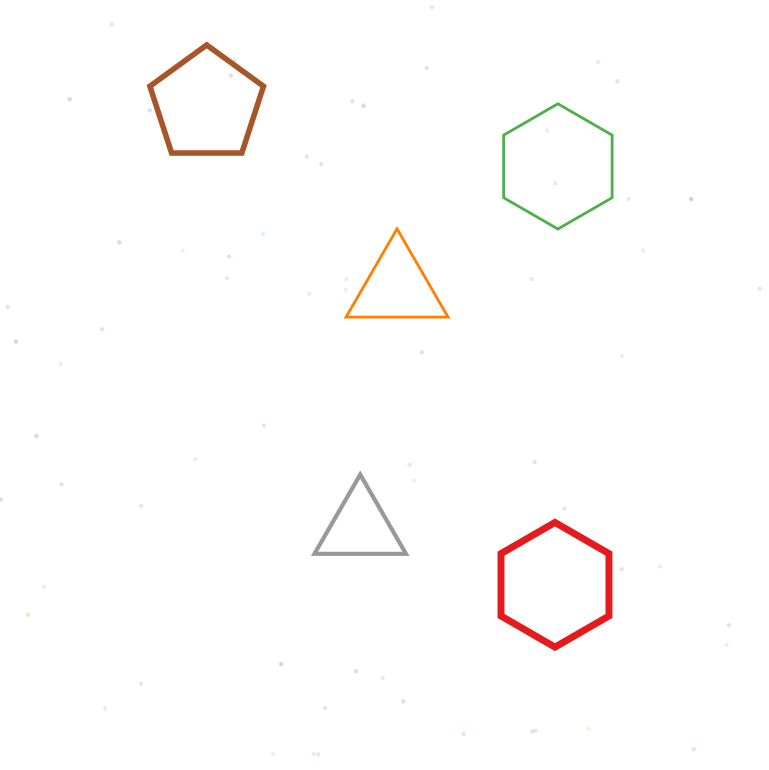[{"shape": "hexagon", "thickness": 2.5, "radius": 0.4, "center": [0.721, 0.241]}, {"shape": "hexagon", "thickness": 1, "radius": 0.41, "center": [0.725, 0.784]}, {"shape": "triangle", "thickness": 1, "radius": 0.38, "center": [0.516, 0.626]}, {"shape": "pentagon", "thickness": 2, "radius": 0.39, "center": [0.268, 0.864]}, {"shape": "triangle", "thickness": 1.5, "radius": 0.34, "center": [0.468, 0.315]}]